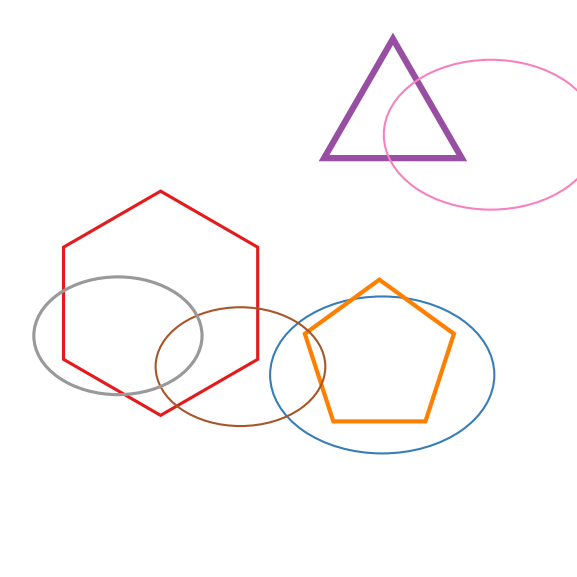[{"shape": "hexagon", "thickness": 1.5, "radius": 0.97, "center": [0.278, 0.474]}, {"shape": "oval", "thickness": 1, "radius": 0.97, "center": [0.662, 0.35]}, {"shape": "triangle", "thickness": 3, "radius": 0.69, "center": [0.68, 0.794]}, {"shape": "pentagon", "thickness": 2, "radius": 0.68, "center": [0.657, 0.379]}, {"shape": "oval", "thickness": 1, "radius": 0.73, "center": [0.416, 0.364]}, {"shape": "oval", "thickness": 1, "radius": 0.93, "center": [0.85, 0.766]}, {"shape": "oval", "thickness": 1.5, "radius": 0.73, "center": [0.204, 0.418]}]